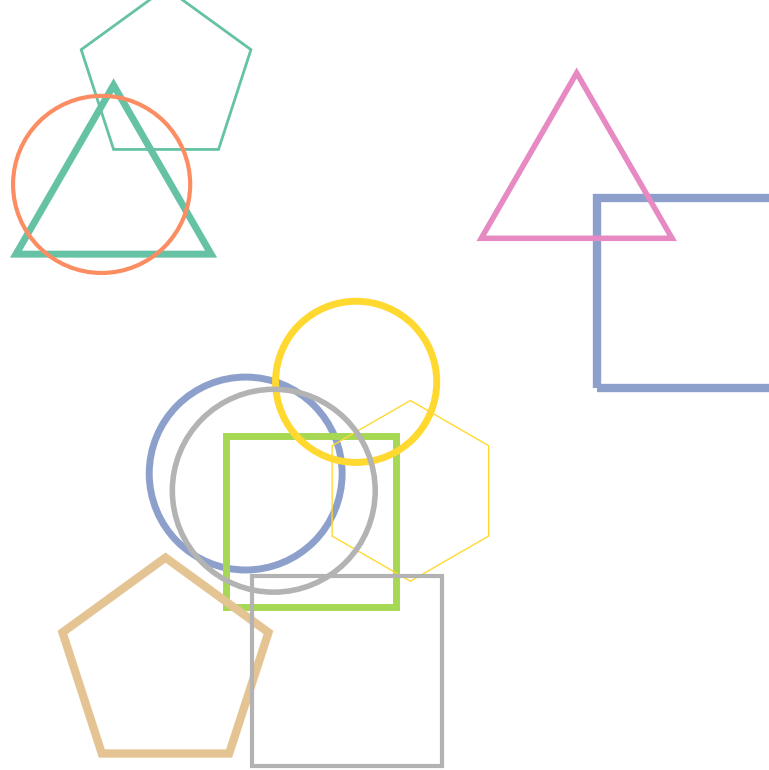[{"shape": "pentagon", "thickness": 1, "radius": 0.58, "center": [0.216, 0.9]}, {"shape": "triangle", "thickness": 2.5, "radius": 0.73, "center": [0.147, 0.743]}, {"shape": "circle", "thickness": 1.5, "radius": 0.58, "center": [0.132, 0.761]}, {"shape": "square", "thickness": 3, "radius": 0.62, "center": [0.899, 0.62]}, {"shape": "circle", "thickness": 2.5, "radius": 0.63, "center": [0.319, 0.385]}, {"shape": "triangle", "thickness": 2, "radius": 0.72, "center": [0.749, 0.762]}, {"shape": "square", "thickness": 2.5, "radius": 0.55, "center": [0.404, 0.322]}, {"shape": "hexagon", "thickness": 0.5, "radius": 0.59, "center": [0.533, 0.363]}, {"shape": "circle", "thickness": 2.5, "radius": 0.52, "center": [0.463, 0.504]}, {"shape": "pentagon", "thickness": 3, "radius": 0.7, "center": [0.215, 0.135]}, {"shape": "circle", "thickness": 2, "radius": 0.66, "center": [0.356, 0.363]}, {"shape": "square", "thickness": 1.5, "radius": 0.62, "center": [0.451, 0.129]}]